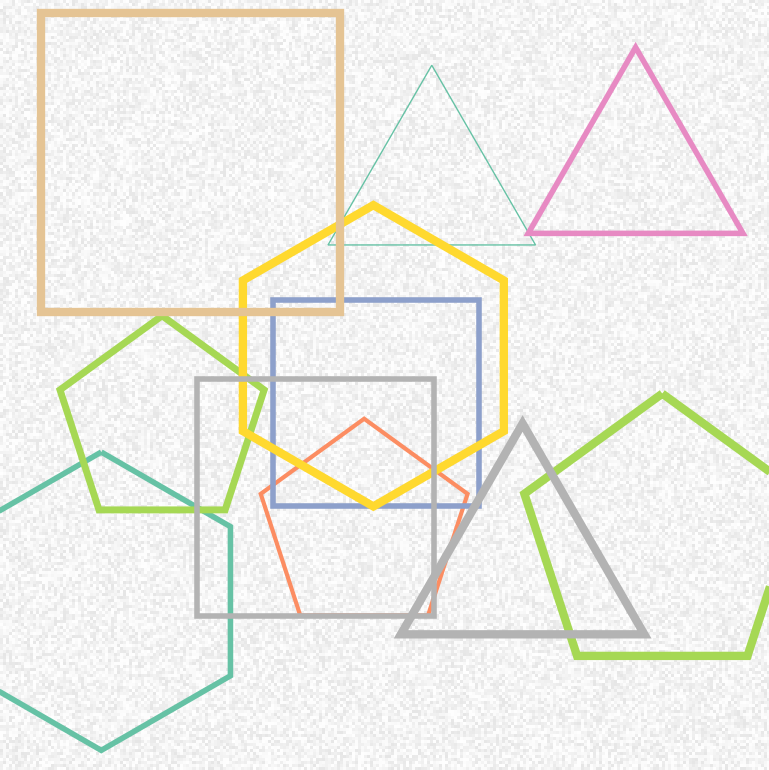[{"shape": "triangle", "thickness": 0.5, "radius": 0.78, "center": [0.561, 0.76]}, {"shape": "hexagon", "thickness": 2, "radius": 0.97, "center": [0.132, 0.219]}, {"shape": "pentagon", "thickness": 1.5, "radius": 0.71, "center": [0.473, 0.315]}, {"shape": "square", "thickness": 2, "radius": 0.67, "center": [0.488, 0.476]}, {"shape": "triangle", "thickness": 2, "radius": 0.8, "center": [0.825, 0.777]}, {"shape": "pentagon", "thickness": 2.5, "radius": 0.7, "center": [0.21, 0.451]}, {"shape": "pentagon", "thickness": 3, "radius": 0.94, "center": [0.86, 0.301]}, {"shape": "hexagon", "thickness": 3, "radius": 0.98, "center": [0.485, 0.538]}, {"shape": "square", "thickness": 3, "radius": 0.97, "center": [0.248, 0.789]}, {"shape": "square", "thickness": 2, "radius": 0.77, "center": [0.41, 0.354]}, {"shape": "triangle", "thickness": 3, "radius": 0.91, "center": [0.679, 0.267]}]